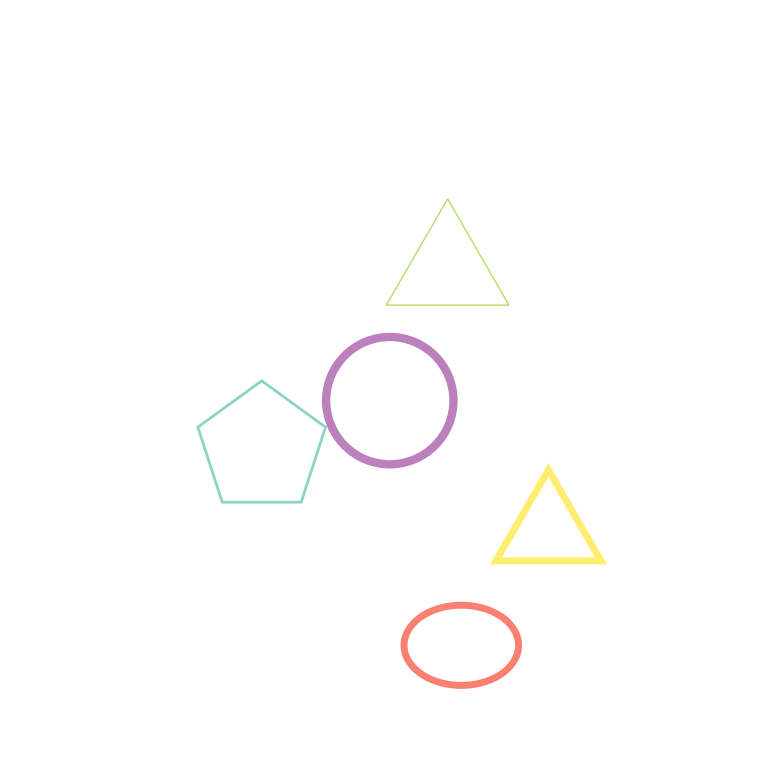[{"shape": "pentagon", "thickness": 1, "radius": 0.44, "center": [0.34, 0.418]}, {"shape": "oval", "thickness": 2.5, "radius": 0.37, "center": [0.599, 0.162]}, {"shape": "triangle", "thickness": 0.5, "radius": 0.46, "center": [0.581, 0.65]}, {"shape": "circle", "thickness": 3, "radius": 0.41, "center": [0.506, 0.48]}, {"shape": "triangle", "thickness": 2.5, "radius": 0.39, "center": [0.712, 0.311]}]